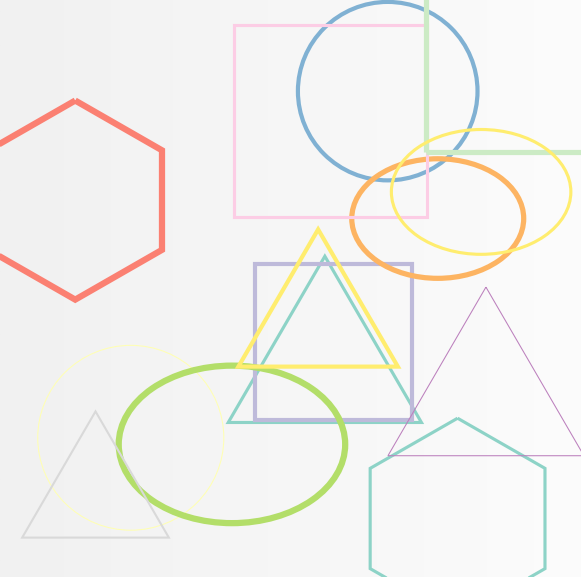[{"shape": "hexagon", "thickness": 1.5, "radius": 0.87, "center": [0.787, 0.101]}, {"shape": "triangle", "thickness": 1.5, "radius": 0.96, "center": [0.559, 0.364]}, {"shape": "circle", "thickness": 0.5, "radius": 0.8, "center": [0.225, 0.241]}, {"shape": "square", "thickness": 2, "radius": 0.67, "center": [0.573, 0.407]}, {"shape": "hexagon", "thickness": 3, "radius": 0.86, "center": [0.129, 0.653]}, {"shape": "circle", "thickness": 2, "radius": 0.77, "center": [0.667, 0.841]}, {"shape": "oval", "thickness": 2.5, "radius": 0.74, "center": [0.753, 0.621]}, {"shape": "oval", "thickness": 3, "radius": 0.97, "center": [0.399, 0.23]}, {"shape": "square", "thickness": 1.5, "radius": 0.83, "center": [0.568, 0.79]}, {"shape": "triangle", "thickness": 1, "radius": 0.73, "center": [0.164, 0.141]}, {"shape": "triangle", "thickness": 0.5, "radius": 0.97, "center": [0.836, 0.307]}, {"shape": "square", "thickness": 2.5, "radius": 0.74, "center": [0.882, 0.884]}, {"shape": "triangle", "thickness": 2, "radius": 0.79, "center": [0.547, 0.443]}, {"shape": "oval", "thickness": 1.5, "radius": 0.77, "center": [0.828, 0.667]}]